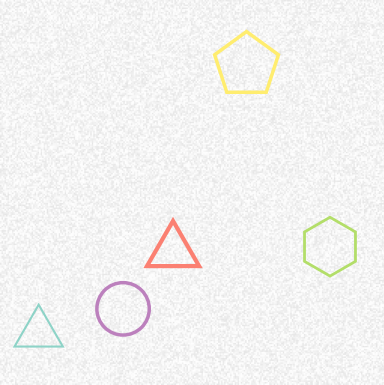[{"shape": "triangle", "thickness": 1.5, "radius": 0.36, "center": [0.1, 0.136]}, {"shape": "triangle", "thickness": 3, "radius": 0.39, "center": [0.449, 0.348]}, {"shape": "hexagon", "thickness": 2, "radius": 0.38, "center": [0.857, 0.359]}, {"shape": "circle", "thickness": 2.5, "radius": 0.34, "center": [0.32, 0.198]}, {"shape": "pentagon", "thickness": 2.5, "radius": 0.44, "center": [0.64, 0.831]}]